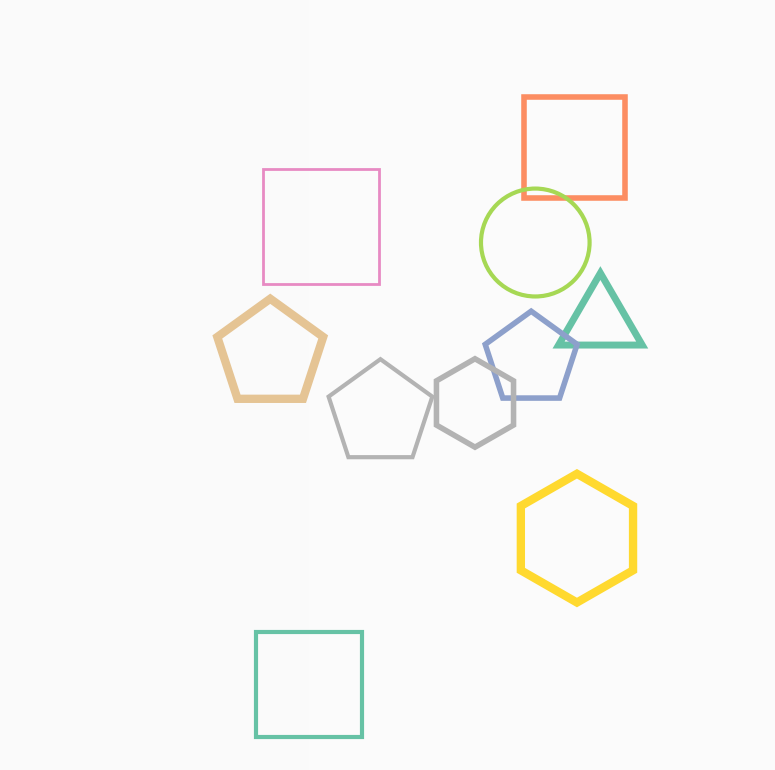[{"shape": "square", "thickness": 1.5, "radius": 0.34, "center": [0.399, 0.111]}, {"shape": "triangle", "thickness": 2.5, "radius": 0.31, "center": [0.775, 0.583]}, {"shape": "square", "thickness": 2, "radius": 0.32, "center": [0.741, 0.808]}, {"shape": "pentagon", "thickness": 2, "radius": 0.31, "center": [0.685, 0.533]}, {"shape": "square", "thickness": 1, "radius": 0.37, "center": [0.414, 0.706]}, {"shape": "circle", "thickness": 1.5, "radius": 0.35, "center": [0.691, 0.685]}, {"shape": "hexagon", "thickness": 3, "radius": 0.42, "center": [0.744, 0.301]}, {"shape": "pentagon", "thickness": 3, "radius": 0.36, "center": [0.349, 0.54]}, {"shape": "pentagon", "thickness": 1.5, "radius": 0.35, "center": [0.491, 0.463]}, {"shape": "hexagon", "thickness": 2, "radius": 0.29, "center": [0.613, 0.477]}]